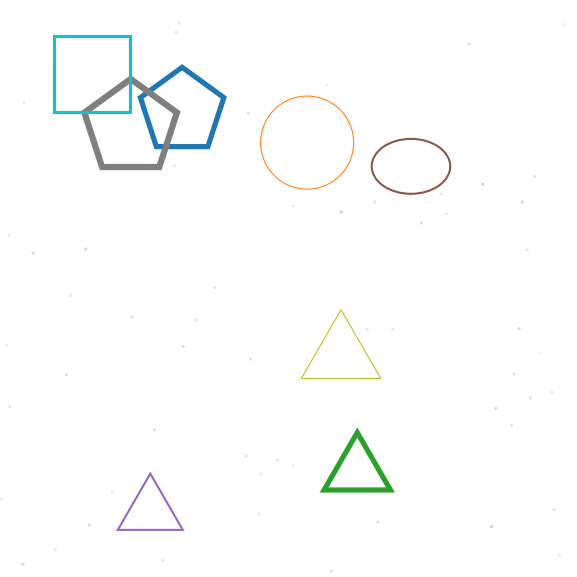[{"shape": "pentagon", "thickness": 2.5, "radius": 0.38, "center": [0.315, 0.807]}, {"shape": "circle", "thickness": 0.5, "radius": 0.4, "center": [0.532, 0.752]}, {"shape": "triangle", "thickness": 2.5, "radius": 0.33, "center": [0.619, 0.184]}, {"shape": "triangle", "thickness": 1, "radius": 0.32, "center": [0.26, 0.114]}, {"shape": "oval", "thickness": 1, "radius": 0.34, "center": [0.712, 0.711]}, {"shape": "pentagon", "thickness": 3, "radius": 0.42, "center": [0.226, 0.778]}, {"shape": "triangle", "thickness": 0.5, "radius": 0.4, "center": [0.591, 0.383]}, {"shape": "square", "thickness": 1.5, "radius": 0.33, "center": [0.16, 0.871]}]